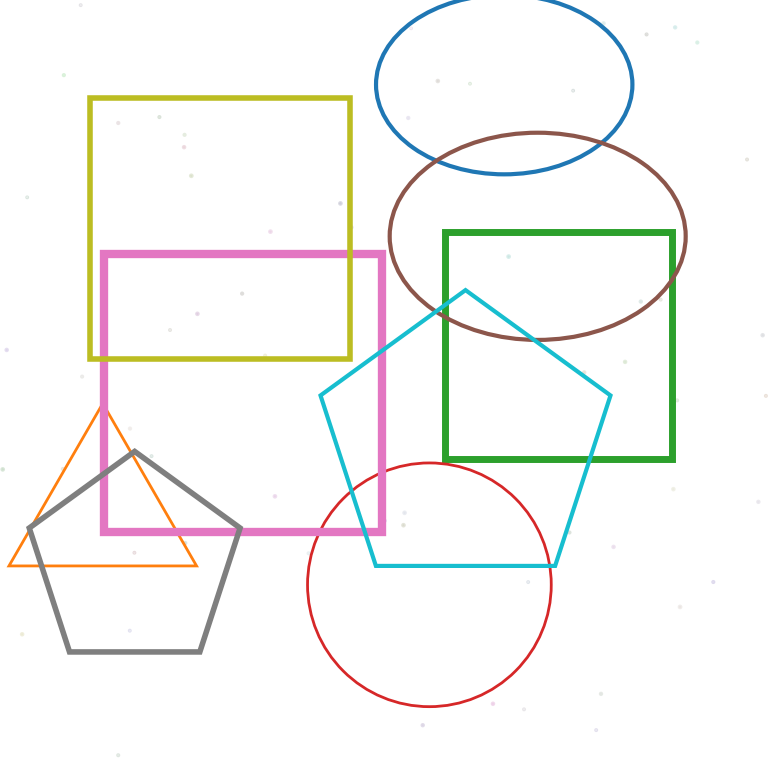[{"shape": "oval", "thickness": 1.5, "radius": 0.83, "center": [0.655, 0.89]}, {"shape": "triangle", "thickness": 1, "radius": 0.7, "center": [0.133, 0.335]}, {"shape": "square", "thickness": 2.5, "radius": 0.74, "center": [0.726, 0.551]}, {"shape": "circle", "thickness": 1, "radius": 0.79, "center": [0.558, 0.241]}, {"shape": "oval", "thickness": 1.5, "radius": 0.96, "center": [0.698, 0.693]}, {"shape": "square", "thickness": 3, "radius": 0.9, "center": [0.316, 0.49]}, {"shape": "pentagon", "thickness": 2, "radius": 0.72, "center": [0.175, 0.27]}, {"shape": "square", "thickness": 2, "radius": 0.85, "center": [0.285, 0.703]}, {"shape": "pentagon", "thickness": 1.5, "radius": 0.99, "center": [0.605, 0.425]}]